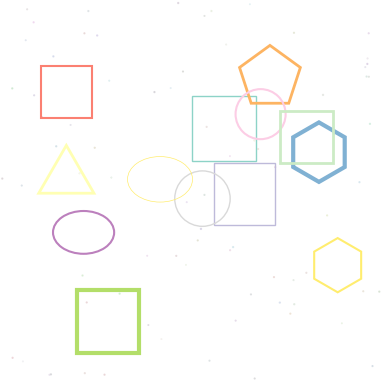[{"shape": "square", "thickness": 1, "radius": 0.42, "center": [0.581, 0.666]}, {"shape": "triangle", "thickness": 2, "radius": 0.41, "center": [0.172, 0.54]}, {"shape": "square", "thickness": 1, "radius": 0.4, "center": [0.635, 0.497]}, {"shape": "square", "thickness": 1.5, "radius": 0.33, "center": [0.173, 0.761]}, {"shape": "hexagon", "thickness": 3, "radius": 0.39, "center": [0.828, 0.605]}, {"shape": "pentagon", "thickness": 2, "radius": 0.42, "center": [0.701, 0.799]}, {"shape": "square", "thickness": 3, "radius": 0.41, "center": [0.281, 0.165]}, {"shape": "circle", "thickness": 1.5, "radius": 0.33, "center": [0.677, 0.703]}, {"shape": "circle", "thickness": 1, "radius": 0.36, "center": [0.526, 0.484]}, {"shape": "oval", "thickness": 1.5, "radius": 0.4, "center": [0.217, 0.396]}, {"shape": "square", "thickness": 2, "radius": 0.34, "center": [0.796, 0.643]}, {"shape": "oval", "thickness": 0.5, "radius": 0.42, "center": [0.416, 0.534]}, {"shape": "hexagon", "thickness": 1.5, "radius": 0.35, "center": [0.877, 0.311]}]